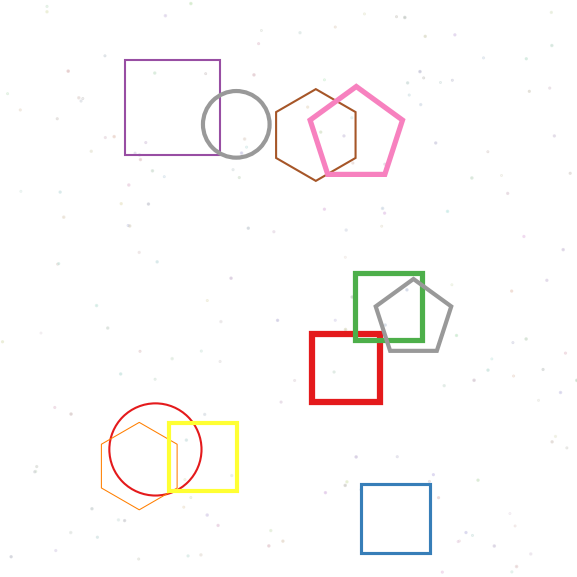[{"shape": "square", "thickness": 3, "radius": 0.29, "center": [0.599, 0.362]}, {"shape": "circle", "thickness": 1, "radius": 0.4, "center": [0.269, 0.221]}, {"shape": "square", "thickness": 1.5, "radius": 0.3, "center": [0.685, 0.101]}, {"shape": "square", "thickness": 2.5, "radius": 0.29, "center": [0.673, 0.469]}, {"shape": "square", "thickness": 1, "radius": 0.41, "center": [0.299, 0.814]}, {"shape": "hexagon", "thickness": 0.5, "radius": 0.38, "center": [0.241, 0.192]}, {"shape": "square", "thickness": 2, "radius": 0.3, "center": [0.351, 0.208]}, {"shape": "hexagon", "thickness": 1, "radius": 0.4, "center": [0.547, 0.765]}, {"shape": "pentagon", "thickness": 2.5, "radius": 0.42, "center": [0.617, 0.765]}, {"shape": "pentagon", "thickness": 2, "radius": 0.34, "center": [0.716, 0.447]}, {"shape": "circle", "thickness": 2, "radius": 0.29, "center": [0.409, 0.784]}]